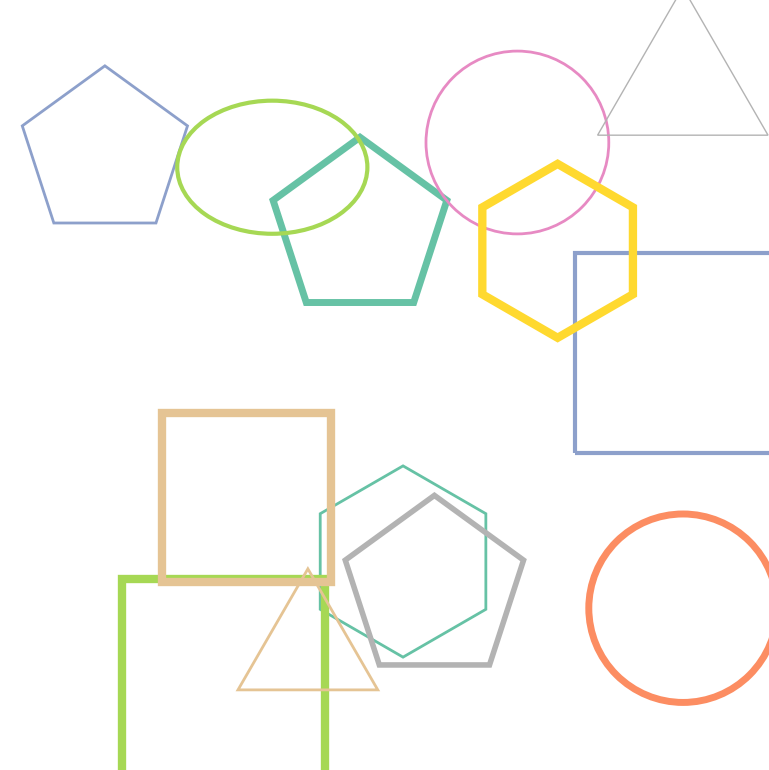[{"shape": "pentagon", "thickness": 2.5, "radius": 0.59, "center": [0.468, 0.703]}, {"shape": "hexagon", "thickness": 1, "radius": 0.62, "center": [0.523, 0.271]}, {"shape": "circle", "thickness": 2.5, "radius": 0.61, "center": [0.887, 0.21]}, {"shape": "square", "thickness": 1.5, "radius": 0.65, "center": [0.877, 0.542]}, {"shape": "pentagon", "thickness": 1, "radius": 0.56, "center": [0.136, 0.802]}, {"shape": "circle", "thickness": 1, "radius": 0.59, "center": [0.672, 0.815]}, {"shape": "square", "thickness": 3, "radius": 0.66, "center": [0.29, 0.115]}, {"shape": "oval", "thickness": 1.5, "radius": 0.62, "center": [0.354, 0.783]}, {"shape": "hexagon", "thickness": 3, "radius": 0.56, "center": [0.724, 0.674]}, {"shape": "triangle", "thickness": 1, "radius": 0.52, "center": [0.4, 0.156]}, {"shape": "square", "thickness": 3, "radius": 0.55, "center": [0.32, 0.354]}, {"shape": "pentagon", "thickness": 2, "radius": 0.61, "center": [0.564, 0.235]}, {"shape": "triangle", "thickness": 0.5, "radius": 0.64, "center": [0.887, 0.888]}]